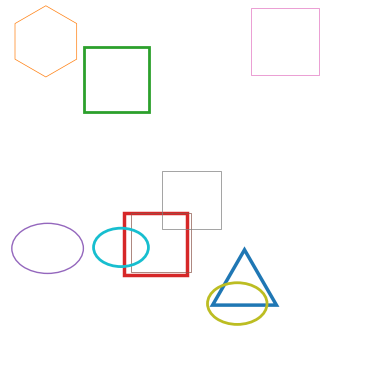[{"shape": "triangle", "thickness": 2.5, "radius": 0.48, "center": [0.635, 0.255]}, {"shape": "hexagon", "thickness": 0.5, "radius": 0.46, "center": [0.119, 0.893]}, {"shape": "square", "thickness": 2, "radius": 0.42, "center": [0.302, 0.794]}, {"shape": "square", "thickness": 2.5, "radius": 0.4, "center": [0.404, 0.366]}, {"shape": "oval", "thickness": 1, "radius": 0.46, "center": [0.124, 0.355]}, {"shape": "square", "thickness": 0.5, "radius": 0.39, "center": [0.418, 0.37]}, {"shape": "square", "thickness": 0.5, "radius": 0.44, "center": [0.741, 0.892]}, {"shape": "square", "thickness": 0.5, "radius": 0.38, "center": [0.498, 0.481]}, {"shape": "oval", "thickness": 2, "radius": 0.39, "center": [0.616, 0.211]}, {"shape": "oval", "thickness": 2, "radius": 0.36, "center": [0.314, 0.357]}]